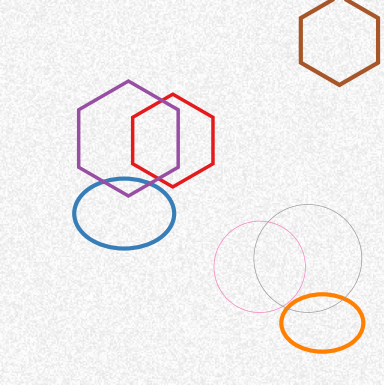[{"shape": "hexagon", "thickness": 2.5, "radius": 0.6, "center": [0.449, 0.635]}, {"shape": "oval", "thickness": 3, "radius": 0.65, "center": [0.323, 0.445]}, {"shape": "hexagon", "thickness": 2.5, "radius": 0.75, "center": [0.334, 0.64]}, {"shape": "oval", "thickness": 3, "radius": 0.53, "center": [0.837, 0.161]}, {"shape": "hexagon", "thickness": 3, "radius": 0.58, "center": [0.882, 0.895]}, {"shape": "circle", "thickness": 0.5, "radius": 0.59, "center": [0.675, 0.307]}, {"shape": "circle", "thickness": 0.5, "radius": 0.7, "center": [0.8, 0.329]}]